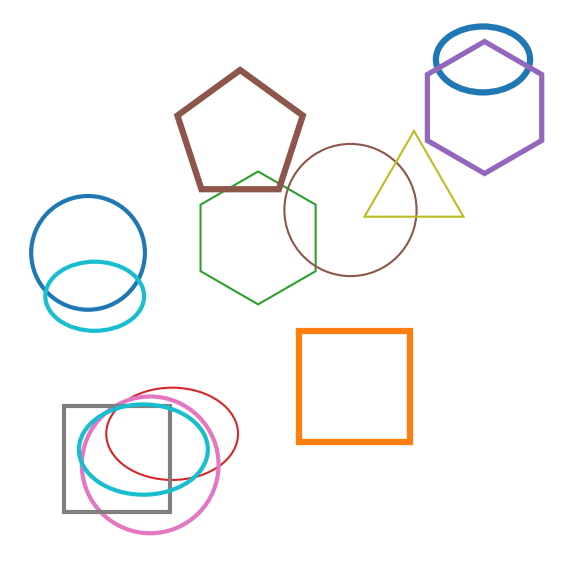[{"shape": "circle", "thickness": 2, "radius": 0.49, "center": [0.152, 0.561]}, {"shape": "oval", "thickness": 3, "radius": 0.41, "center": [0.836, 0.896]}, {"shape": "square", "thickness": 3, "radius": 0.48, "center": [0.614, 0.33]}, {"shape": "hexagon", "thickness": 1, "radius": 0.58, "center": [0.447, 0.587]}, {"shape": "oval", "thickness": 1, "radius": 0.57, "center": [0.298, 0.248]}, {"shape": "hexagon", "thickness": 2.5, "radius": 0.57, "center": [0.839, 0.813]}, {"shape": "circle", "thickness": 1, "radius": 0.57, "center": [0.607, 0.635]}, {"shape": "pentagon", "thickness": 3, "radius": 0.57, "center": [0.416, 0.764]}, {"shape": "circle", "thickness": 2, "radius": 0.59, "center": [0.26, 0.194]}, {"shape": "square", "thickness": 2, "radius": 0.46, "center": [0.202, 0.204]}, {"shape": "triangle", "thickness": 1, "radius": 0.49, "center": [0.717, 0.673]}, {"shape": "oval", "thickness": 2, "radius": 0.56, "center": [0.248, 0.221]}, {"shape": "oval", "thickness": 2, "radius": 0.43, "center": [0.164, 0.486]}]